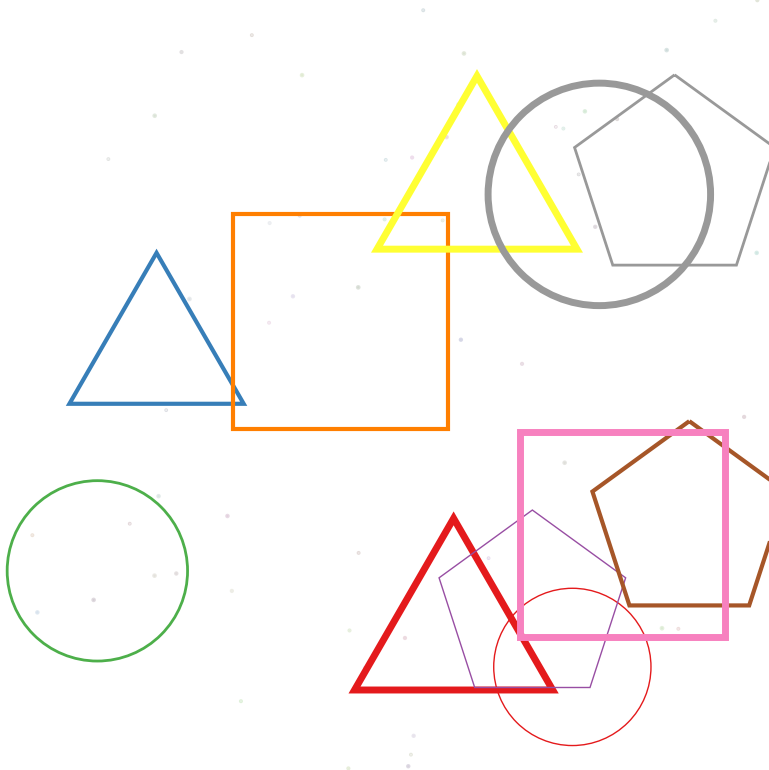[{"shape": "triangle", "thickness": 2.5, "radius": 0.74, "center": [0.589, 0.178]}, {"shape": "circle", "thickness": 0.5, "radius": 0.51, "center": [0.743, 0.134]}, {"shape": "triangle", "thickness": 1.5, "radius": 0.65, "center": [0.203, 0.541]}, {"shape": "circle", "thickness": 1, "radius": 0.59, "center": [0.126, 0.259]}, {"shape": "pentagon", "thickness": 0.5, "radius": 0.64, "center": [0.691, 0.21]}, {"shape": "square", "thickness": 1.5, "radius": 0.7, "center": [0.442, 0.582]}, {"shape": "triangle", "thickness": 2.5, "radius": 0.75, "center": [0.619, 0.751]}, {"shape": "pentagon", "thickness": 1.5, "radius": 0.66, "center": [0.895, 0.321]}, {"shape": "square", "thickness": 2.5, "radius": 0.67, "center": [0.809, 0.306]}, {"shape": "pentagon", "thickness": 1, "radius": 0.68, "center": [0.876, 0.766]}, {"shape": "circle", "thickness": 2.5, "radius": 0.72, "center": [0.778, 0.748]}]